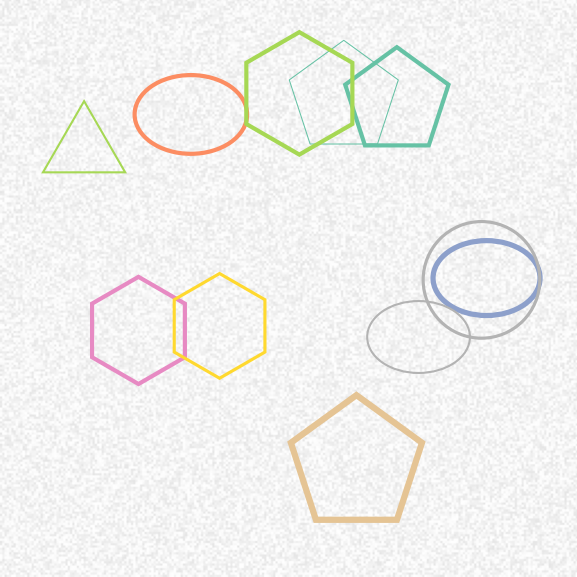[{"shape": "pentagon", "thickness": 0.5, "radius": 0.5, "center": [0.595, 0.83]}, {"shape": "pentagon", "thickness": 2, "radius": 0.47, "center": [0.687, 0.823]}, {"shape": "oval", "thickness": 2, "radius": 0.49, "center": [0.331, 0.801]}, {"shape": "oval", "thickness": 2.5, "radius": 0.46, "center": [0.842, 0.518]}, {"shape": "hexagon", "thickness": 2, "radius": 0.46, "center": [0.24, 0.427]}, {"shape": "hexagon", "thickness": 2, "radius": 0.53, "center": [0.518, 0.837]}, {"shape": "triangle", "thickness": 1, "radius": 0.41, "center": [0.146, 0.742]}, {"shape": "hexagon", "thickness": 1.5, "radius": 0.45, "center": [0.38, 0.435]}, {"shape": "pentagon", "thickness": 3, "radius": 0.6, "center": [0.617, 0.196]}, {"shape": "circle", "thickness": 1.5, "radius": 0.5, "center": [0.834, 0.515]}, {"shape": "oval", "thickness": 1, "radius": 0.44, "center": [0.725, 0.416]}]